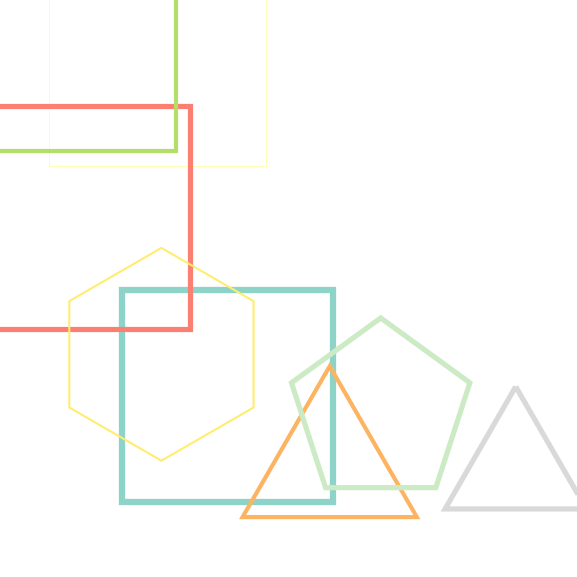[{"shape": "square", "thickness": 3, "radius": 0.92, "center": [0.394, 0.314]}, {"shape": "square", "thickness": 0.5, "radius": 0.94, "center": [0.272, 0.899]}, {"shape": "square", "thickness": 2.5, "radius": 0.96, "center": [0.137, 0.623]}, {"shape": "triangle", "thickness": 2, "radius": 0.87, "center": [0.571, 0.191]}, {"shape": "square", "thickness": 2, "radius": 0.81, "center": [0.143, 0.9]}, {"shape": "triangle", "thickness": 2.5, "radius": 0.71, "center": [0.893, 0.188]}, {"shape": "pentagon", "thickness": 2.5, "radius": 0.81, "center": [0.659, 0.286]}, {"shape": "hexagon", "thickness": 1, "radius": 0.92, "center": [0.28, 0.386]}]